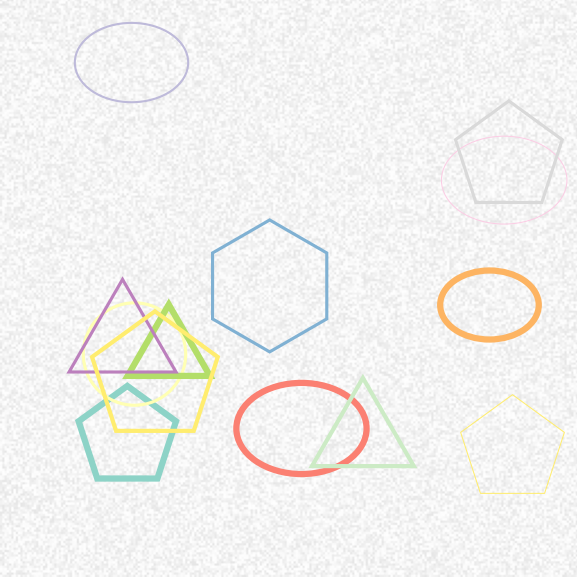[{"shape": "pentagon", "thickness": 3, "radius": 0.44, "center": [0.22, 0.242]}, {"shape": "circle", "thickness": 1.5, "radius": 0.44, "center": [0.233, 0.386]}, {"shape": "oval", "thickness": 1, "radius": 0.49, "center": [0.228, 0.891]}, {"shape": "oval", "thickness": 3, "radius": 0.56, "center": [0.522, 0.257]}, {"shape": "hexagon", "thickness": 1.5, "radius": 0.57, "center": [0.467, 0.504]}, {"shape": "oval", "thickness": 3, "radius": 0.43, "center": [0.848, 0.471]}, {"shape": "triangle", "thickness": 3, "radius": 0.41, "center": [0.292, 0.389]}, {"shape": "oval", "thickness": 0.5, "radius": 0.54, "center": [0.873, 0.687]}, {"shape": "pentagon", "thickness": 1.5, "radius": 0.49, "center": [0.881, 0.727]}, {"shape": "triangle", "thickness": 1.5, "radius": 0.53, "center": [0.212, 0.408]}, {"shape": "triangle", "thickness": 2, "radius": 0.51, "center": [0.628, 0.243]}, {"shape": "pentagon", "thickness": 2, "radius": 0.57, "center": [0.268, 0.346]}, {"shape": "pentagon", "thickness": 0.5, "radius": 0.47, "center": [0.887, 0.221]}]